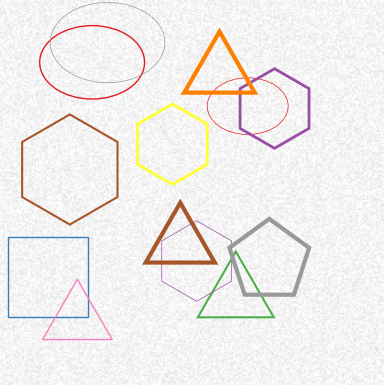[{"shape": "oval", "thickness": 0.5, "radius": 0.53, "center": [0.643, 0.724]}, {"shape": "oval", "thickness": 1, "radius": 0.68, "center": [0.239, 0.838]}, {"shape": "square", "thickness": 1, "radius": 0.52, "center": [0.124, 0.28]}, {"shape": "triangle", "thickness": 1.5, "radius": 0.57, "center": [0.613, 0.233]}, {"shape": "hexagon", "thickness": 0.5, "radius": 0.52, "center": [0.511, 0.322]}, {"shape": "hexagon", "thickness": 2, "radius": 0.52, "center": [0.713, 0.718]}, {"shape": "triangle", "thickness": 3, "radius": 0.53, "center": [0.57, 0.812]}, {"shape": "hexagon", "thickness": 2, "radius": 0.52, "center": [0.448, 0.625]}, {"shape": "hexagon", "thickness": 1.5, "radius": 0.71, "center": [0.181, 0.56]}, {"shape": "triangle", "thickness": 3, "radius": 0.52, "center": [0.468, 0.37]}, {"shape": "triangle", "thickness": 1, "radius": 0.52, "center": [0.201, 0.17]}, {"shape": "oval", "thickness": 0.5, "radius": 0.74, "center": [0.279, 0.889]}, {"shape": "pentagon", "thickness": 3, "radius": 0.54, "center": [0.699, 0.323]}]